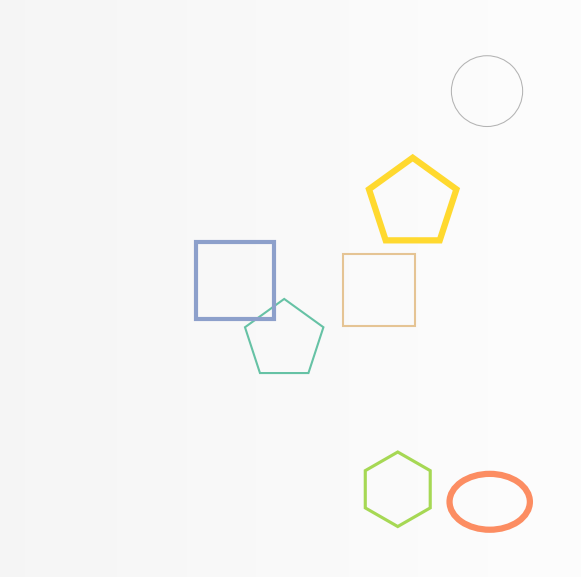[{"shape": "pentagon", "thickness": 1, "radius": 0.35, "center": [0.489, 0.411]}, {"shape": "oval", "thickness": 3, "radius": 0.35, "center": [0.843, 0.13]}, {"shape": "square", "thickness": 2, "radius": 0.33, "center": [0.404, 0.514]}, {"shape": "hexagon", "thickness": 1.5, "radius": 0.32, "center": [0.684, 0.152]}, {"shape": "pentagon", "thickness": 3, "radius": 0.4, "center": [0.71, 0.647]}, {"shape": "square", "thickness": 1, "radius": 0.31, "center": [0.652, 0.497]}, {"shape": "circle", "thickness": 0.5, "radius": 0.31, "center": [0.838, 0.841]}]